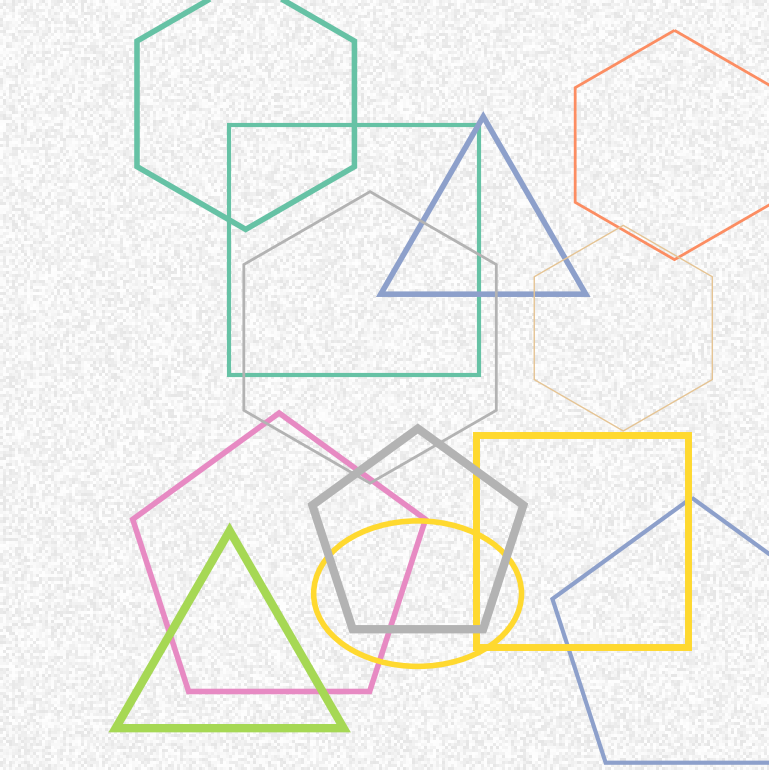[{"shape": "square", "thickness": 1.5, "radius": 0.81, "center": [0.46, 0.675]}, {"shape": "hexagon", "thickness": 2, "radius": 0.82, "center": [0.319, 0.865]}, {"shape": "hexagon", "thickness": 1, "radius": 0.74, "center": [0.876, 0.812]}, {"shape": "triangle", "thickness": 2, "radius": 0.77, "center": [0.628, 0.695]}, {"shape": "pentagon", "thickness": 1.5, "radius": 0.95, "center": [0.898, 0.163]}, {"shape": "pentagon", "thickness": 2, "radius": 1.0, "center": [0.362, 0.264]}, {"shape": "triangle", "thickness": 3, "radius": 0.85, "center": [0.298, 0.14]}, {"shape": "oval", "thickness": 2, "radius": 0.67, "center": [0.542, 0.229]}, {"shape": "square", "thickness": 2.5, "radius": 0.69, "center": [0.756, 0.298]}, {"shape": "hexagon", "thickness": 0.5, "radius": 0.67, "center": [0.809, 0.574]}, {"shape": "pentagon", "thickness": 3, "radius": 0.72, "center": [0.543, 0.299]}, {"shape": "hexagon", "thickness": 1, "radius": 0.95, "center": [0.481, 0.562]}]